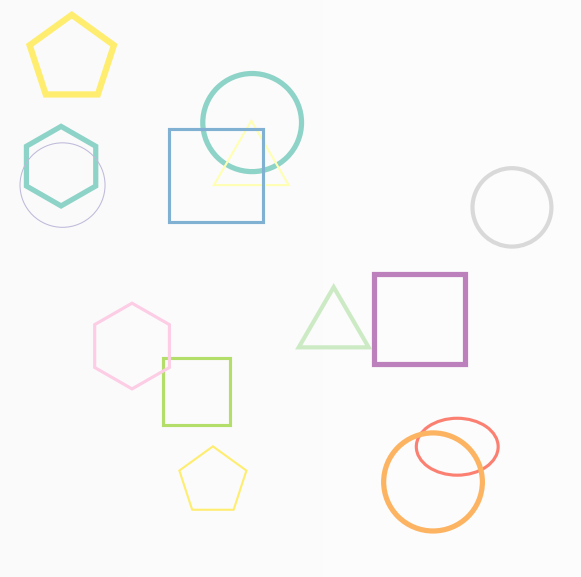[{"shape": "hexagon", "thickness": 2.5, "radius": 0.34, "center": [0.105, 0.711]}, {"shape": "circle", "thickness": 2.5, "radius": 0.42, "center": [0.434, 0.787]}, {"shape": "triangle", "thickness": 1, "radius": 0.37, "center": [0.432, 0.716]}, {"shape": "circle", "thickness": 0.5, "radius": 0.37, "center": [0.108, 0.679]}, {"shape": "oval", "thickness": 1.5, "radius": 0.35, "center": [0.787, 0.226]}, {"shape": "square", "thickness": 1.5, "radius": 0.4, "center": [0.371, 0.695]}, {"shape": "circle", "thickness": 2.5, "radius": 0.42, "center": [0.745, 0.165]}, {"shape": "square", "thickness": 1.5, "radius": 0.29, "center": [0.338, 0.321]}, {"shape": "hexagon", "thickness": 1.5, "radius": 0.37, "center": [0.227, 0.4]}, {"shape": "circle", "thickness": 2, "radius": 0.34, "center": [0.881, 0.64]}, {"shape": "square", "thickness": 2.5, "radius": 0.39, "center": [0.722, 0.447]}, {"shape": "triangle", "thickness": 2, "radius": 0.35, "center": [0.574, 0.432]}, {"shape": "pentagon", "thickness": 1, "radius": 0.3, "center": [0.366, 0.166]}, {"shape": "pentagon", "thickness": 3, "radius": 0.38, "center": [0.124, 0.897]}]